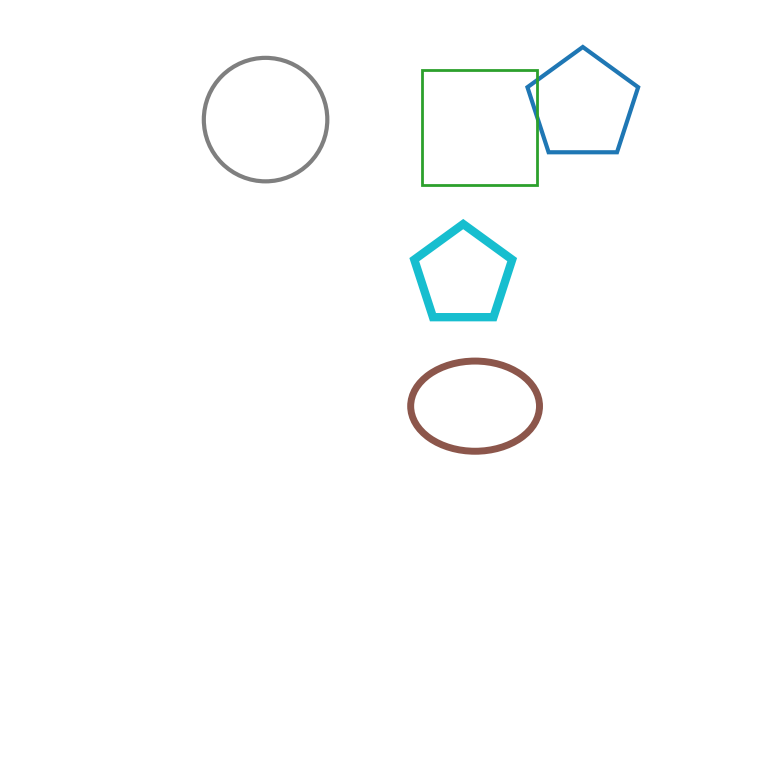[{"shape": "pentagon", "thickness": 1.5, "radius": 0.38, "center": [0.757, 0.863]}, {"shape": "square", "thickness": 1, "radius": 0.38, "center": [0.623, 0.834]}, {"shape": "oval", "thickness": 2.5, "radius": 0.42, "center": [0.617, 0.473]}, {"shape": "circle", "thickness": 1.5, "radius": 0.4, "center": [0.345, 0.845]}, {"shape": "pentagon", "thickness": 3, "radius": 0.33, "center": [0.602, 0.642]}]